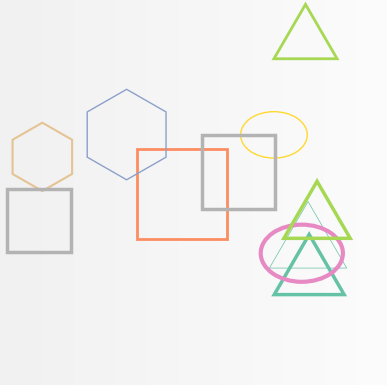[{"shape": "triangle", "thickness": 0.5, "radius": 0.58, "center": [0.795, 0.361]}, {"shape": "triangle", "thickness": 2.5, "radius": 0.52, "center": [0.798, 0.287]}, {"shape": "square", "thickness": 2, "radius": 0.59, "center": [0.469, 0.497]}, {"shape": "hexagon", "thickness": 1, "radius": 0.59, "center": [0.327, 0.651]}, {"shape": "oval", "thickness": 3, "radius": 0.53, "center": [0.779, 0.342]}, {"shape": "triangle", "thickness": 2, "radius": 0.47, "center": [0.788, 0.894]}, {"shape": "triangle", "thickness": 2.5, "radius": 0.49, "center": [0.818, 0.43]}, {"shape": "oval", "thickness": 1, "radius": 0.43, "center": [0.707, 0.65]}, {"shape": "hexagon", "thickness": 1.5, "radius": 0.44, "center": [0.109, 0.593]}, {"shape": "square", "thickness": 2.5, "radius": 0.41, "center": [0.101, 0.428]}, {"shape": "square", "thickness": 2.5, "radius": 0.48, "center": [0.615, 0.553]}]